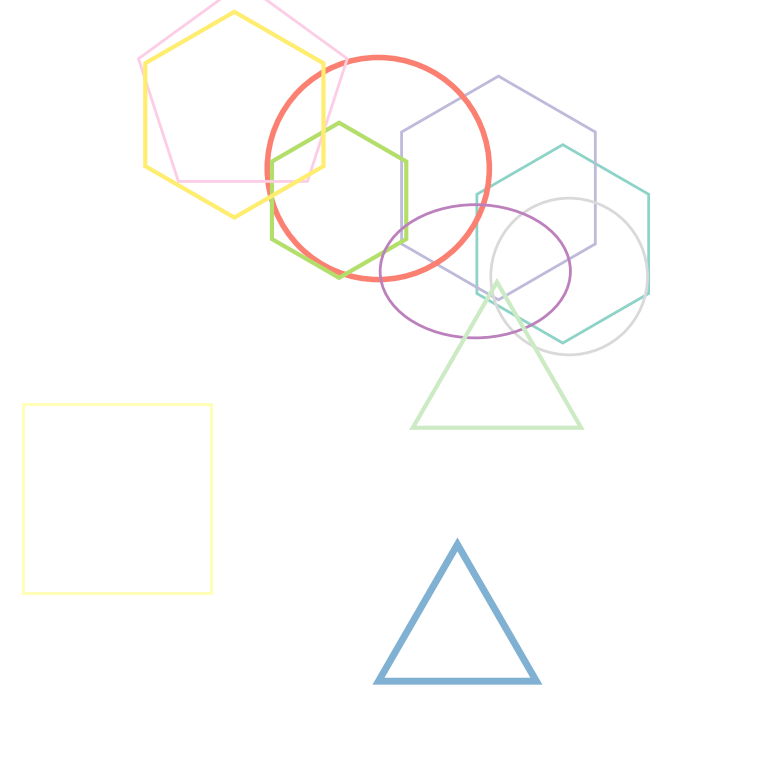[{"shape": "hexagon", "thickness": 1, "radius": 0.64, "center": [0.731, 0.683]}, {"shape": "square", "thickness": 1, "radius": 0.61, "center": [0.152, 0.353]}, {"shape": "hexagon", "thickness": 1, "radius": 0.73, "center": [0.647, 0.756]}, {"shape": "circle", "thickness": 2, "radius": 0.72, "center": [0.491, 0.781]}, {"shape": "triangle", "thickness": 2.5, "radius": 0.59, "center": [0.594, 0.175]}, {"shape": "hexagon", "thickness": 1.5, "radius": 0.5, "center": [0.44, 0.74]}, {"shape": "pentagon", "thickness": 1, "radius": 0.71, "center": [0.315, 0.88]}, {"shape": "circle", "thickness": 1, "radius": 0.51, "center": [0.739, 0.641]}, {"shape": "oval", "thickness": 1, "radius": 0.62, "center": [0.617, 0.648]}, {"shape": "triangle", "thickness": 1.5, "radius": 0.63, "center": [0.645, 0.508]}, {"shape": "hexagon", "thickness": 1.5, "radius": 0.67, "center": [0.304, 0.851]}]